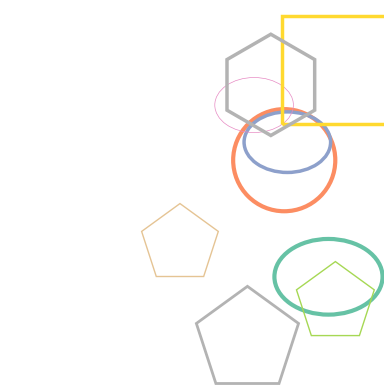[{"shape": "oval", "thickness": 3, "radius": 0.7, "center": [0.853, 0.281]}, {"shape": "circle", "thickness": 3, "radius": 0.66, "center": [0.738, 0.584]}, {"shape": "oval", "thickness": 2.5, "radius": 0.56, "center": [0.746, 0.631]}, {"shape": "oval", "thickness": 0.5, "radius": 0.51, "center": [0.66, 0.727]}, {"shape": "pentagon", "thickness": 1, "radius": 0.53, "center": [0.871, 0.214]}, {"shape": "square", "thickness": 2.5, "radius": 0.7, "center": [0.872, 0.818]}, {"shape": "pentagon", "thickness": 1, "radius": 0.52, "center": [0.467, 0.367]}, {"shape": "pentagon", "thickness": 2, "radius": 0.7, "center": [0.643, 0.117]}, {"shape": "hexagon", "thickness": 2.5, "radius": 0.66, "center": [0.703, 0.78]}]